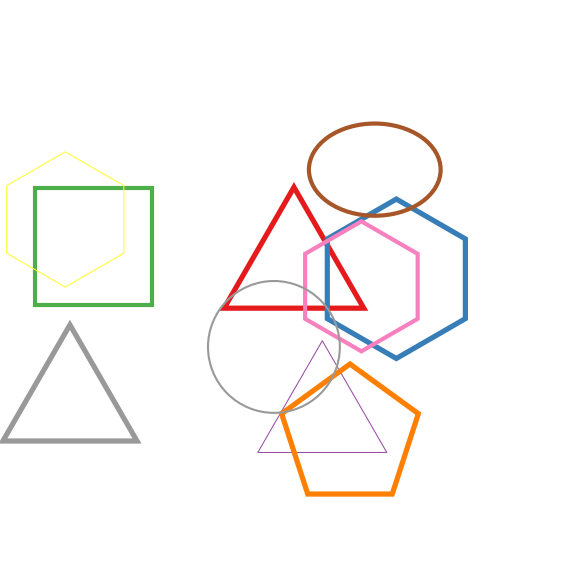[{"shape": "triangle", "thickness": 2.5, "radius": 0.7, "center": [0.509, 0.535]}, {"shape": "hexagon", "thickness": 2.5, "radius": 0.69, "center": [0.686, 0.516]}, {"shape": "square", "thickness": 2, "radius": 0.51, "center": [0.162, 0.573]}, {"shape": "triangle", "thickness": 0.5, "radius": 0.64, "center": [0.558, 0.28]}, {"shape": "pentagon", "thickness": 2.5, "radius": 0.62, "center": [0.606, 0.244]}, {"shape": "hexagon", "thickness": 0.5, "radius": 0.59, "center": [0.113, 0.619]}, {"shape": "oval", "thickness": 2, "radius": 0.57, "center": [0.649, 0.705]}, {"shape": "hexagon", "thickness": 2, "radius": 0.56, "center": [0.626, 0.503]}, {"shape": "triangle", "thickness": 2.5, "radius": 0.67, "center": [0.121, 0.303]}, {"shape": "circle", "thickness": 1, "radius": 0.57, "center": [0.474, 0.398]}]